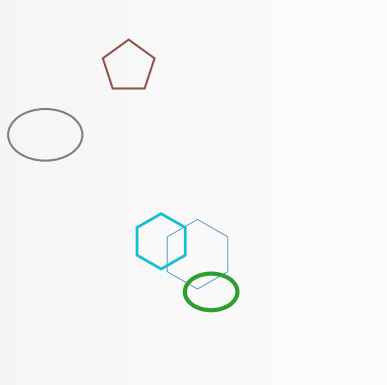[{"shape": "hexagon", "thickness": 0.5, "radius": 0.45, "center": [0.51, 0.34]}, {"shape": "oval", "thickness": 3, "radius": 0.34, "center": [0.545, 0.242]}, {"shape": "pentagon", "thickness": 1.5, "radius": 0.35, "center": [0.332, 0.827]}, {"shape": "oval", "thickness": 1.5, "radius": 0.48, "center": [0.117, 0.65]}, {"shape": "hexagon", "thickness": 2, "radius": 0.36, "center": [0.416, 0.373]}]